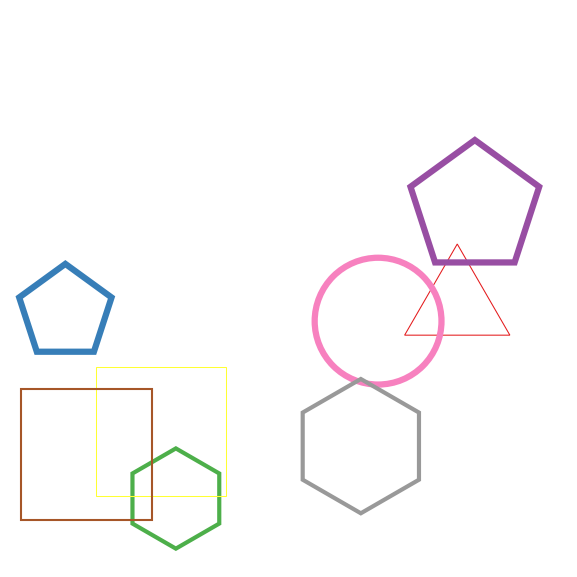[{"shape": "triangle", "thickness": 0.5, "radius": 0.53, "center": [0.792, 0.471]}, {"shape": "pentagon", "thickness": 3, "radius": 0.42, "center": [0.113, 0.458]}, {"shape": "hexagon", "thickness": 2, "radius": 0.43, "center": [0.305, 0.136]}, {"shape": "pentagon", "thickness": 3, "radius": 0.59, "center": [0.822, 0.639]}, {"shape": "square", "thickness": 0.5, "radius": 0.56, "center": [0.279, 0.252]}, {"shape": "square", "thickness": 1, "radius": 0.57, "center": [0.15, 0.212]}, {"shape": "circle", "thickness": 3, "radius": 0.55, "center": [0.655, 0.443]}, {"shape": "hexagon", "thickness": 2, "radius": 0.58, "center": [0.625, 0.227]}]